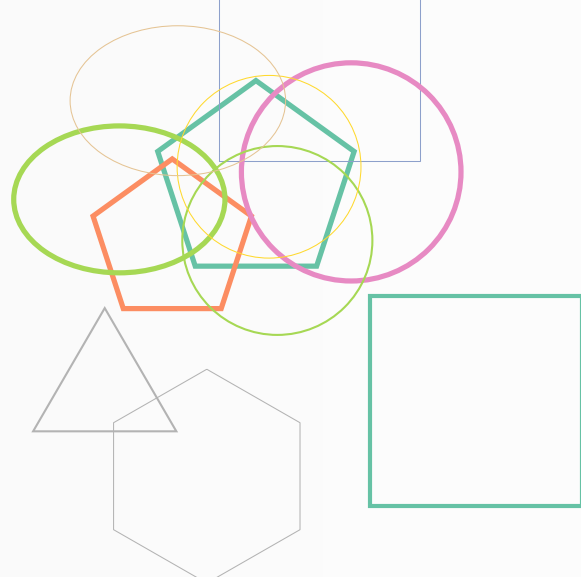[{"shape": "pentagon", "thickness": 2.5, "radius": 0.89, "center": [0.44, 0.682]}, {"shape": "square", "thickness": 2, "radius": 0.91, "center": [0.819, 0.304]}, {"shape": "pentagon", "thickness": 2.5, "radius": 0.72, "center": [0.296, 0.581]}, {"shape": "square", "thickness": 0.5, "radius": 0.86, "center": [0.549, 0.892]}, {"shape": "circle", "thickness": 2.5, "radius": 0.94, "center": [0.604, 0.701]}, {"shape": "oval", "thickness": 2.5, "radius": 0.91, "center": [0.205, 0.654]}, {"shape": "circle", "thickness": 1, "radius": 0.82, "center": [0.477, 0.583]}, {"shape": "circle", "thickness": 0.5, "radius": 0.79, "center": [0.463, 0.71]}, {"shape": "oval", "thickness": 0.5, "radius": 0.93, "center": [0.306, 0.825]}, {"shape": "triangle", "thickness": 1, "radius": 0.71, "center": [0.18, 0.323]}, {"shape": "hexagon", "thickness": 0.5, "radius": 0.93, "center": [0.356, 0.175]}]